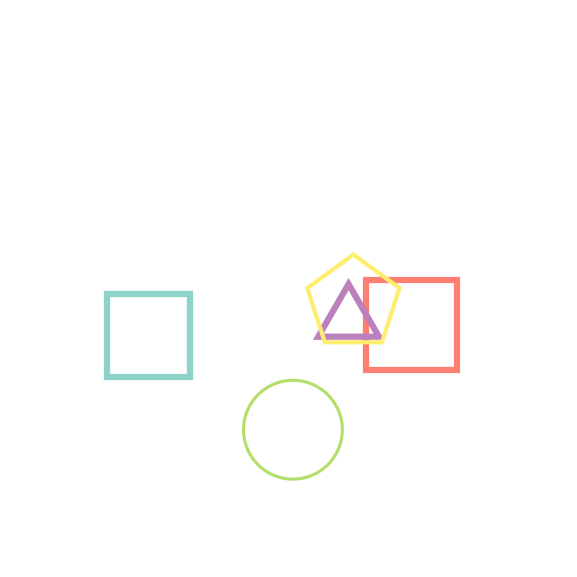[{"shape": "square", "thickness": 3, "radius": 0.36, "center": [0.257, 0.418]}, {"shape": "square", "thickness": 3, "radius": 0.39, "center": [0.713, 0.436]}, {"shape": "circle", "thickness": 1.5, "radius": 0.43, "center": [0.507, 0.255]}, {"shape": "triangle", "thickness": 3, "radius": 0.3, "center": [0.604, 0.446]}, {"shape": "pentagon", "thickness": 2, "radius": 0.42, "center": [0.612, 0.474]}]